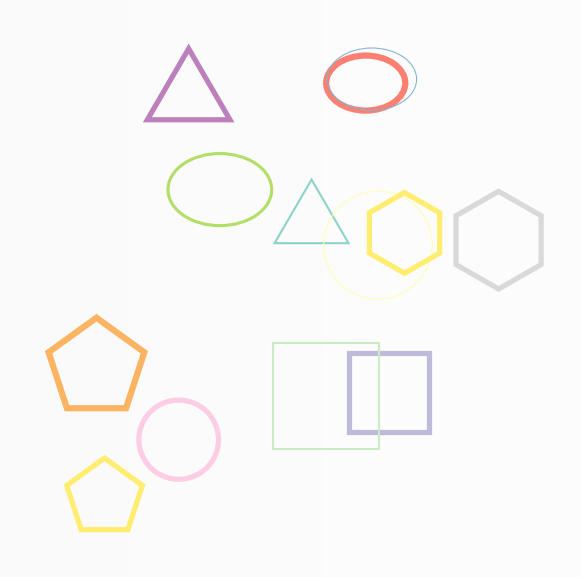[{"shape": "triangle", "thickness": 1, "radius": 0.37, "center": [0.536, 0.615]}, {"shape": "circle", "thickness": 0.5, "radius": 0.47, "center": [0.65, 0.575]}, {"shape": "square", "thickness": 2.5, "radius": 0.34, "center": [0.669, 0.32]}, {"shape": "oval", "thickness": 3, "radius": 0.34, "center": [0.629, 0.855]}, {"shape": "oval", "thickness": 0.5, "radius": 0.39, "center": [0.64, 0.862]}, {"shape": "pentagon", "thickness": 3, "radius": 0.43, "center": [0.166, 0.362]}, {"shape": "oval", "thickness": 1.5, "radius": 0.45, "center": [0.378, 0.671]}, {"shape": "circle", "thickness": 2.5, "radius": 0.34, "center": [0.307, 0.238]}, {"shape": "hexagon", "thickness": 2.5, "radius": 0.42, "center": [0.858, 0.583]}, {"shape": "triangle", "thickness": 2.5, "radius": 0.41, "center": [0.325, 0.833]}, {"shape": "square", "thickness": 1, "radius": 0.46, "center": [0.561, 0.314]}, {"shape": "pentagon", "thickness": 2.5, "radius": 0.34, "center": [0.18, 0.137]}, {"shape": "hexagon", "thickness": 2.5, "radius": 0.35, "center": [0.696, 0.596]}]